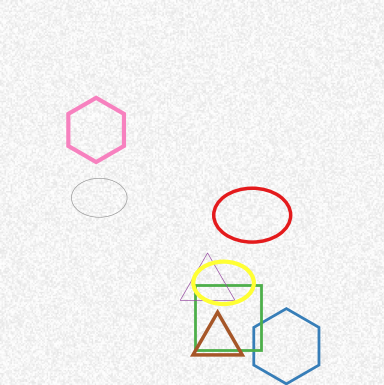[{"shape": "oval", "thickness": 2.5, "radius": 0.5, "center": [0.655, 0.441]}, {"shape": "hexagon", "thickness": 2, "radius": 0.49, "center": [0.744, 0.101]}, {"shape": "square", "thickness": 2, "radius": 0.43, "center": [0.591, 0.175]}, {"shape": "triangle", "thickness": 0.5, "radius": 0.41, "center": [0.539, 0.261]}, {"shape": "oval", "thickness": 3, "radius": 0.39, "center": [0.581, 0.265]}, {"shape": "triangle", "thickness": 2.5, "radius": 0.37, "center": [0.565, 0.115]}, {"shape": "hexagon", "thickness": 3, "radius": 0.42, "center": [0.25, 0.663]}, {"shape": "oval", "thickness": 0.5, "radius": 0.36, "center": [0.258, 0.486]}]